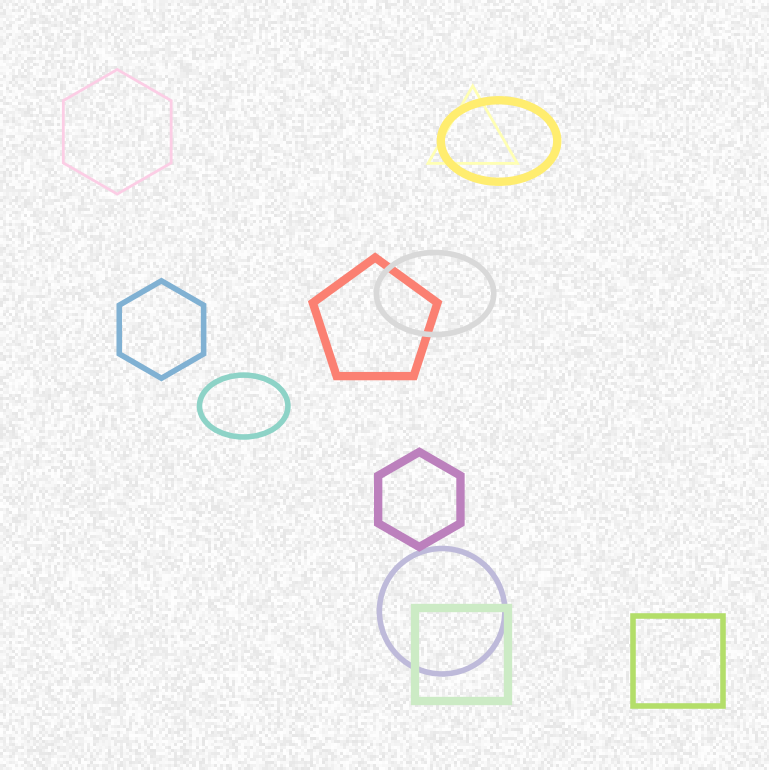[{"shape": "oval", "thickness": 2, "radius": 0.29, "center": [0.317, 0.473]}, {"shape": "triangle", "thickness": 1, "radius": 0.34, "center": [0.614, 0.821]}, {"shape": "circle", "thickness": 2, "radius": 0.41, "center": [0.574, 0.206]}, {"shape": "pentagon", "thickness": 3, "radius": 0.43, "center": [0.487, 0.58]}, {"shape": "hexagon", "thickness": 2, "radius": 0.32, "center": [0.21, 0.572]}, {"shape": "square", "thickness": 2, "radius": 0.29, "center": [0.881, 0.142]}, {"shape": "hexagon", "thickness": 1, "radius": 0.4, "center": [0.152, 0.829]}, {"shape": "oval", "thickness": 2, "radius": 0.38, "center": [0.565, 0.619]}, {"shape": "hexagon", "thickness": 3, "radius": 0.31, "center": [0.545, 0.351]}, {"shape": "square", "thickness": 3, "radius": 0.3, "center": [0.599, 0.15]}, {"shape": "oval", "thickness": 3, "radius": 0.38, "center": [0.648, 0.817]}]